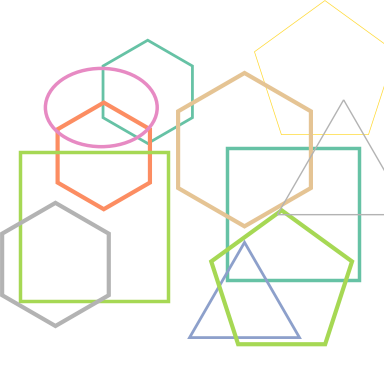[{"shape": "square", "thickness": 2.5, "radius": 0.86, "center": [0.761, 0.444]}, {"shape": "hexagon", "thickness": 2, "radius": 0.67, "center": [0.384, 0.761]}, {"shape": "hexagon", "thickness": 3, "radius": 0.69, "center": [0.27, 0.595]}, {"shape": "triangle", "thickness": 2, "radius": 0.82, "center": [0.635, 0.206]}, {"shape": "oval", "thickness": 2.5, "radius": 0.73, "center": [0.263, 0.721]}, {"shape": "pentagon", "thickness": 3, "radius": 0.96, "center": [0.732, 0.261]}, {"shape": "square", "thickness": 2.5, "radius": 0.96, "center": [0.244, 0.412]}, {"shape": "pentagon", "thickness": 0.5, "radius": 0.96, "center": [0.844, 0.806]}, {"shape": "hexagon", "thickness": 3, "radius": 1.0, "center": [0.635, 0.611]}, {"shape": "hexagon", "thickness": 3, "radius": 0.8, "center": [0.144, 0.313]}, {"shape": "triangle", "thickness": 1, "radius": 0.99, "center": [0.893, 0.542]}]